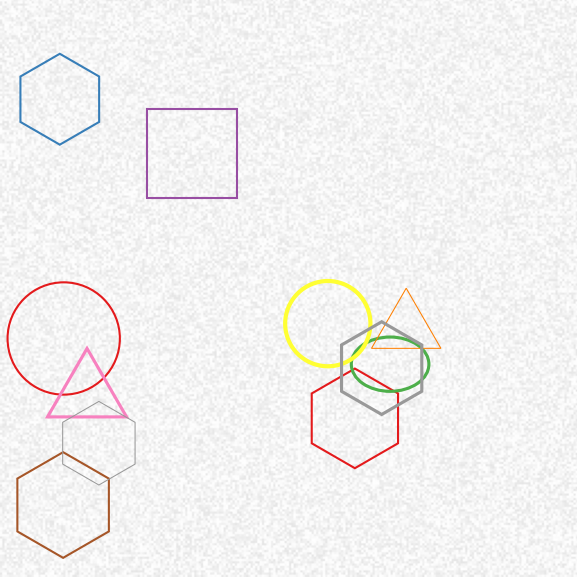[{"shape": "hexagon", "thickness": 1, "radius": 0.43, "center": [0.615, 0.275]}, {"shape": "circle", "thickness": 1, "radius": 0.49, "center": [0.11, 0.413]}, {"shape": "hexagon", "thickness": 1, "radius": 0.39, "center": [0.104, 0.827]}, {"shape": "oval", "thickness": 1.5, "radius": 0.34, "center": [0.676, 0.369]}, {"shape": "square", "thickness": 1, "radius": 0.39, "center": [0.333, 0.733]}, {"shape": "triangle", "thickness": 0.5, "radius": 0.35, "center": [0.703, 0.431]}, {"shape": "circle", "thickness": 2, "radius": 0.37, "center": [0.568, 0.439]}, {"shape": "hexagon", "thickness": 1, "radius": 0.46, "center": [0.109, 0.125]}, {"shape": "triangle", "thickness": 1.5, "radius": 0.4, "center": [0.151, 0.317]}, {"shape": "hexagon", "thickness": 1.5, "radius": 0.4, "center": [0.661, 0.362]}, {"shape": "hexagon", "thickness": 0.5, "radius": 0.36, "center": [0.171, 0.232]}]